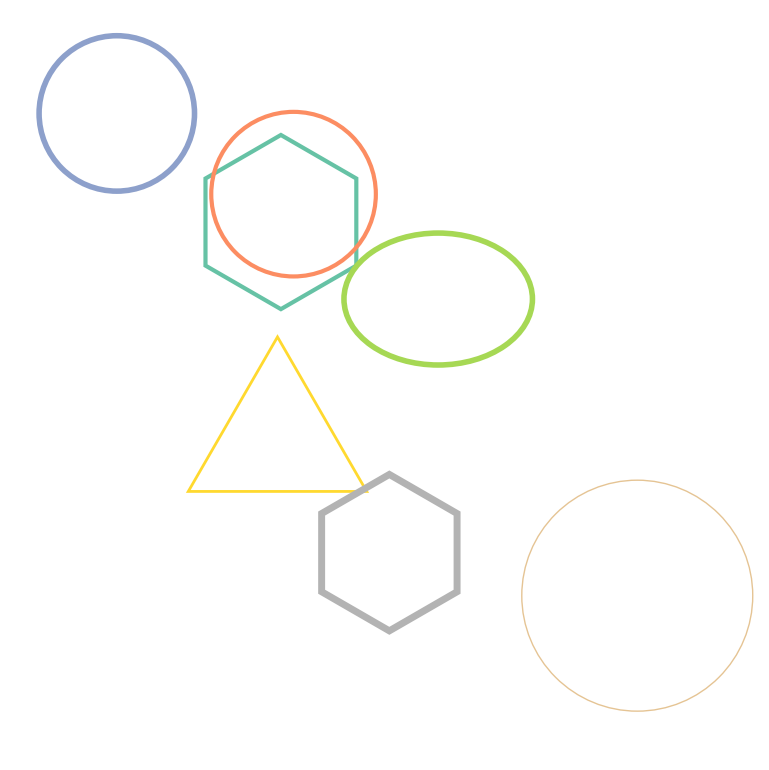[{"shape": "hexagon", "thickness": 1.5, "radius": 0.57, "center": [0.365, 0.712]}, {"shape": "circle", "thickness": 1.5, "radius": 0.53, "center": [0.381, 0.748]}, {"shape": "circle", "thickness": 2, "radius": 0.5, "center": [0.152, 0.853]}, {"shape": "oval", "thickness": 2, "radius": 0.61, "center": [0.569, 0.612]}, {"shape": "triangle", "thickness": 1, "radius": 0.67, "center": [0.36, 0.429]}, {"shape": "circle", "thickness": 0.5, "radius": 0.75, "center": [0.828, 0.226]}, {"shape": "hexagon", "thickness": 2.5, "radius": 0.51, "center": [0.506, 0.282]}]